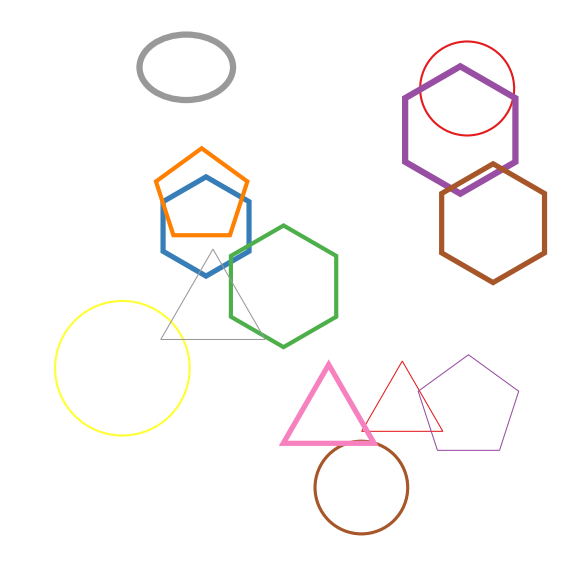[{"shape": "triangle", "thickness": 0.5, "radius": 0.41, "center": [0.697, 0.293]}, {"shape": "circle", "thickness": 1, "radius": 0.41, "center": [0.809, 0.846]}, {"shape": "hexagon", "thickness": 2.5, "radius": 0.43, "center": [0.357, 0.607]}, {"shape": "hexagon", "thickness": 2, "radius": 0.53, "center": [0.491, 0.503]}, {"shape": "pentagon", "thickness": 0.5, "radius": 0.46, "center": [0.811, 0.293]}, {"shape": "hexagon", "thickness": 3, "radius": 0.55, "center": [0.797, 0.774]}, {"shape": "pentagon", "thickness": 2, "radius": 0.42, "center": [0.349, 0.659]}, {"shape": "circle", "thickness": 1, "radius": 0.58, "center": [0.212, 0.362]}, {"shape": "circle", "thickness": 1.5, "radius": 0.4, "center": [0.626, 0.155]}, {"shape": "hexagon", "thickness": 2.5, "radius": 0.51, "center": [0.854, 0.613]}, {"shape": "triangle", "thickness": 2.5, "radius": 0.45, "center": [0.569, 0.277]}, {"shape": "triangle", "thickness": 0.5, "radius": 0.52, "center": [0.369, 0.463]}, {"shape": "oval", "thickness": 3, "radius": 0.4, "center": [0.323, 0.883]}]